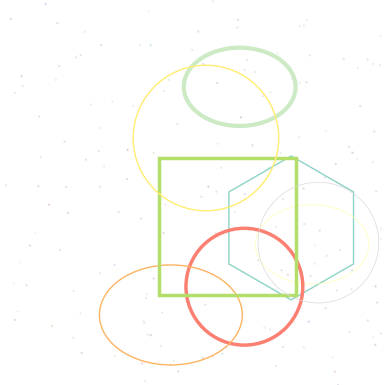[{"shape": "hexagon", "thickness": 1, "radius": 0.93, "center": [0.756, 0.408]}, {"shape": "oval", "thickness": 0.5, "radius": 0.74, "center": [0.811, 0.365]}, {"shape": "circle", "thickness": 2.5, "radius": 0.76, "center": [0.635, 0.255]}, {"shape": "oval", "thickness": 1, "radius": 0.93, "center": [0.444, 0.182]}, {"shape": "square", "thickness": 2.5, "radius": 0.89, "center": [0.59, 0.411]}, {"shape": "circle", "thickness": 0.5, "radius": 0.78, "center": [0.827, 0.37]}, {"shape": "oval", "thickness": 3, "radius": 0.73, "center": [0.623, 0.775]}, {"shape": "circle", "thickness": 1, "radius": 0.94, "center": [0.535, 0.641]}]